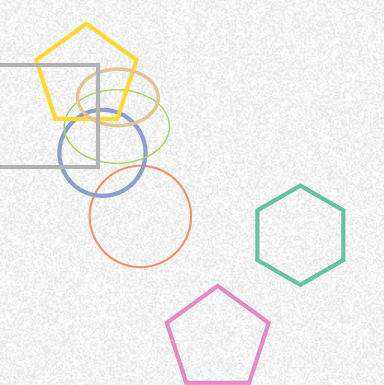[{"shape": "hexagon", "thickness": 3, "radius": 0.64, "center": [0.78, 0.389]}, {"shape": "circle", "thickness": 1.5, "radius": 0.66, "center": [0.365, 0.438]}, {"shape": "circle", "thickness": 3, "radius": 0.56, "center": [0.266, 0.603]}, {"shape": "pentagon", "thickness": 3, "radius": 0.7, "center": [0.566, 0.118]}, {"shape": "oval", "thickness": 1, "radius": 0.68, "center": [0.304, 0.671]}, {"shape": "pentagon", "thickness": 3, "radius": 0.68, "center": [0.224, 0.802]}, {"shape": "oval", "thickness": 2.5, "radius": 0.52, "center": [0.306, 0.747]}, {"shape": "square", "thickness": 3, "radius": 0.66, "center": [0.121, 0.698]}]